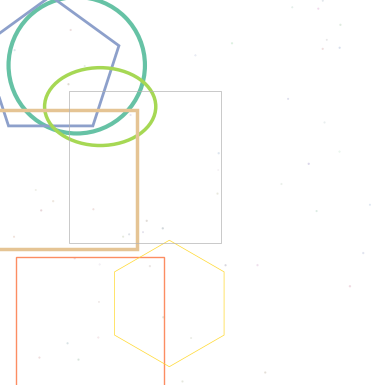[{"shape": "circle", "thickness": 3, "radius": 0.89, "center": [0.199, 0.83]}, {"shape": "square", "thickness": 1, "radius": 0.96, "center": [0.234, 0.14]}, {"shape": "pentagon", "thickness": 2, "radius": 0.93, "center": [0.132, 0.824]}, {"shape": "oval", "thickness": 2.5, "radius": 0.72, "center": [0.26, 0.723]}, {"shape": "hexagon", "thickness": 0.5, "radius": 0.82, "center": [0.44, 0.212]}, {"shape": "square", "thickness": 2.5, "radius": 0.9, "center": [0.176, 0.534]}, {"shape": "square", "thickness": 0.5, "radius": 0.99, "center": [0.377, 0.567]}]